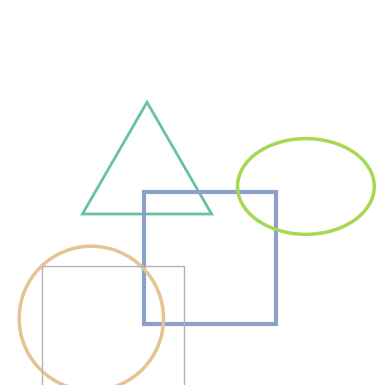[{"shape": "triangle", "thickness": 2, "radius": 0.97, "center": [0.382, 0.541]}, {"shape": "square", "thickness": 3, "radius": 0.86, "center": [0.546, 0.331]}, {"shape": "oval", "thickness": 2.5, "radius": 0.89, "center": [0.795, 0.516]}, {"shape": "circle", "thickness": 2.5, "radius": 0.94, "center": [0.237, 0.173]}, {"shape": "square", "thickness": 1, "radius": 0.93, "center": [0.293, 0.125]}]